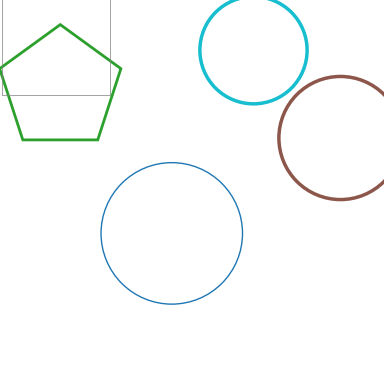[{"shape": "circle", "thickness": 1, "radius": 0.92, "center": [0.446, 0.394]}, {"shape": "pentagon", "thickness": 2, "radius": 0.83, "center": [0.157, 0.771]}, {"shape": "circle", "thickness": 2.5, "radius": 0.8, "center": [0.884, 0.642]}, {"shape": "square", "thickness": 0.5, "radius": 0.7, "center": [0.146, 0.894]}, {"shape": "circle", "thickness": 2.5, "radius": 0.7, "center": [0.658, 0.87]}]